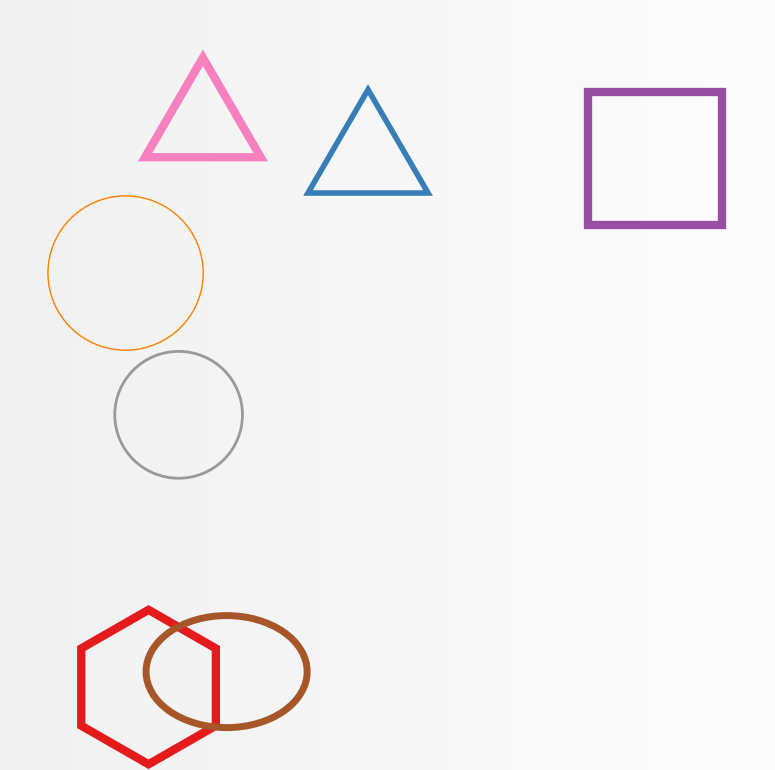[{"shape": "hexagon", "thickness": 3, "radius": 0.5, "center": [0.192, 0.108]}, {"shape": "triangle", "thickness": 2, "radius": 0.45, "center": [0.475, 0.794]}, {"shape": "square", "thickness": 3, "radius": 0.43, "center": [0.845, 0.794]}, {"shape": "circle", "thickness": 0.5, "radius": 0.5, "center": [0.162, 0.645]}, {"shape": "oval", "thickness": 2.5, "radius": 0.52, "center": [0.292, 0.128]}, {"shape": "triangle", "thickness": 3, "radius": 0.43, "center": [0.262, 0.839]}, {"shape": "circle", "thickness": 1, "radius": 0.41, "center": [0.23, 0.461]}]